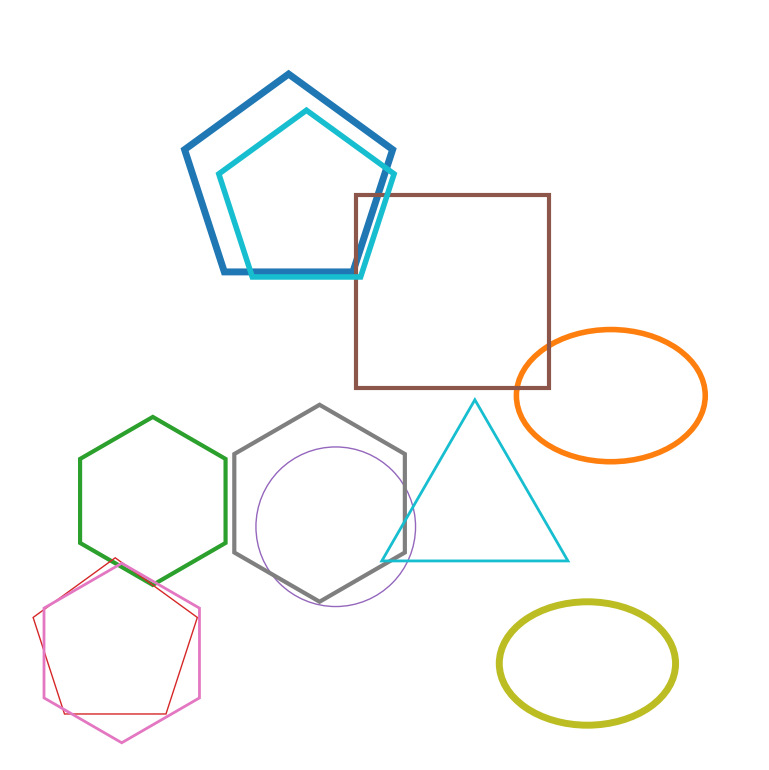[{"shape": "pentagon", "thickness": 2.5, "radius": 0.71, "center": [0.375, 0.762]}, {"shape": "oval", "thickness": 2, "radius": 0.61, "center": [0.793, 0.486]}, {"shape": "hexagon", "thickness": 1.5, "radius": 0.55, "center": [0.198, 0.349]}, {"shape": "pentagon", "thickness": 0.5, "radius": 0.56, "center": [0.15, 0.163]}, {"shape": "circle", "thickness": 0.5, "radius": 0.52, "center": [0.436, 0.316]}, {"shape": "square", "thickness": 1.5, "radius": 0.63, "center": [0.588, 0.621]}, {"shape": "hexagon", "thickness": 1, "radius": 0.58, "center": [0.158, 0.152]}, {"shape": "hexagon", "thickness": 1.5, "radius": 0.64, "center": [0.415, 0.346]}, {"shape": "oval", "thickness": 2.5, "radius": 0.57, "center": [0.763, 0.138]}, {"shape": "triangle", "thickness": 1, "radius": 0.7, "center": [0.617, 0.341]}, {"shape": "pentagon", "thickness": 2, "radius": 0.6, "center": [0.398, 0.737]}]